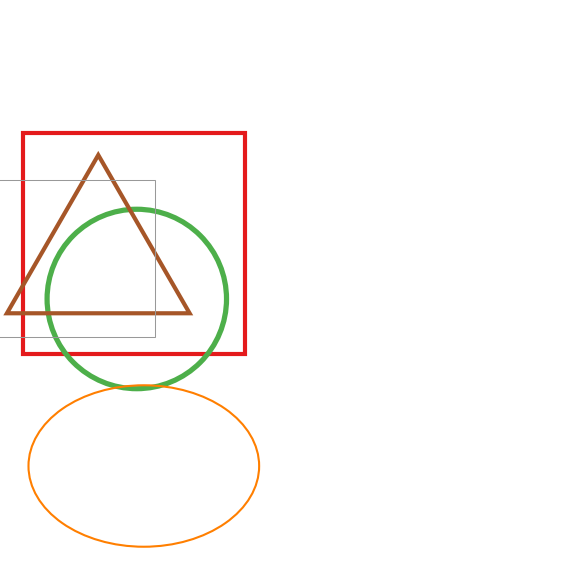[{"shape": "square", "thickness": 2, "radius": 0.96, "center": [0.232, 0.578]}, {"shape": "circle", "thickness": 2.5, "radius": 0.78, "center": [0.237, 0.481]}, {"shape": "oval", "thickness": 1, "radius": 1.0, "center": [0.249, 0.192]}, {"shape": "triangle", "thickness": 2, "radius": 0.91, "center": [0.17, 0.548]}, {"shape": "square", "thickness": 0.5, "radius": 0.68, "center": [0.132, 0.551]}]